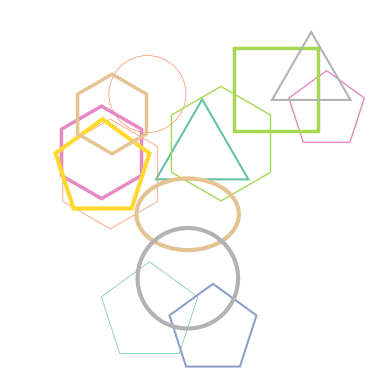[{"shape": "triangle", "thickness": 1.5, "radius": 0.69, "center": [0.525, 0.603]}, {"shape": "pentagon", "thickness": 0.5, "radius": 0.66, "center": [0.388, 0.188]}, {"shape": "circle", "thickness": 0.5, "radius": 0.5, "center": [0.383, 0.756]}, {"shape": "hexagon", "thickness": 0.5, "radius": 0.71, "center": [0.286, 0.548]}, {"shape": "pentagon", "thickness": 1.5, "radius": 0.59, "center": [0.553, 0.144]}, {"shape": "pentagon", "thickness": 1, "radius": 0.51, "center": [0.848, 0.714]}, {"shape": "hexagon", "thickness": 2.5, "radius": 0.6, "center": [0.264, 0.604]}, {"shape": "square", "thickness": 2.5, "radius": 0.54, "center": [0.717, 0.767]}, {"shape": "hexagon", "thickness": 1, "radius": 0.74, "center": [0.574, 0.627]}, {"shape": "pentagon", "thickness": 3, "radius": 0.64, "center": [0.266, 0.562]}, {"shape": "hexagon", "thickness": 2.5, "radius": 0.52, "center": [0.291, 0.704]}, {"shape": "oval", "thickness": 3, "radius": 0.67, "center": [0.487, 0.443]}, {"shape": "triangle", "thickness": 1.5, "radius": 0.59, "center": [0.808, 0.799]}, {"shape": "circle", "thickness": 3, "radius": 0.65, "center": [0.488, 0.277]}]